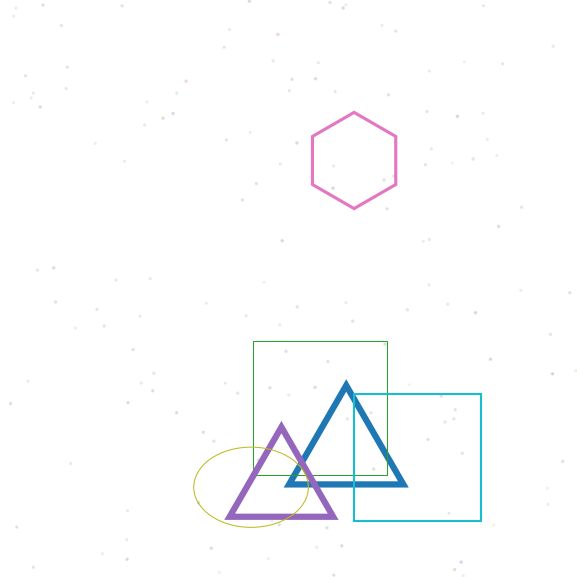[{"shape": "triangle", "thickness": 3, "radius": 0.57, "center": [0.6, 0.217]}, {"shape": "square", "thickness": 0.5, "radius": 0.58, "center": [0.554, 0.293]}, {"shape": "triangle", "thickness": 3, "radius": 0.52, "center": [0.487, 0.156]}, {"shape": "hexagon", "thickness": 1.5, "radius": 0.42, "center": [0.613, 0.721]}, {"shape": "oval", "thickness": 0.5, "radius": 0.5, "center": [0.435, 0.155]}, {"shape": "square", "thickness": 1, "radius": 0.55, "center": [0.723, 0.207]}]